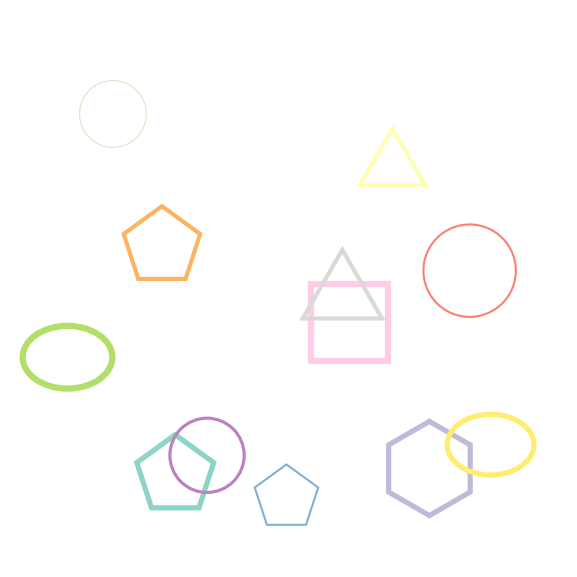[{"shape": "pentagon", "thickness": 2.5, "radius": 0.35, "center": [0.303, 0.176]}, {"shape": "triangle", "thickness": 2, "radius": 0.33, "center": [0.68, 0.711]}, {"shape": "hexagon", "thickness": 2.5, "radius": 0.41, "center": [0.744, 0.188]}, {"shape": "circle", "thickness": 1, "radius": 0.4, "center": [0.813, 0.53]}, {"shape": "pentagon", "thickness": 1, "radius": 0.29, "center": [0.496, 0.137]}, {"shape": "pentagon", "thickness": 2, "radius": 0.35, "center": [0.28, 0.572]}, {"shape": "oval", "thickness": 3, "radius": 0.39, "center": [0.117, 0.381]}, {"shape": "square", "thickness": 3, "radius": 0.33, "center": [0.605, 0.441]}, {"shape": "triangle", "thickness": 2, "radius": 0.4, "center": [0.593, 0.487]}, {"shape": "circle", "thickness": 1.5, "radius": 0.32, "center": [0.358, 0.211]}, {"shape": "circle", "thickness": 0.5, "radius": 0.29, "center": [0.196, 0.802]}, {"shape": "oval", "thickness": 2.5, "radius": 0.38, "center": [0.849, 0.229]}]